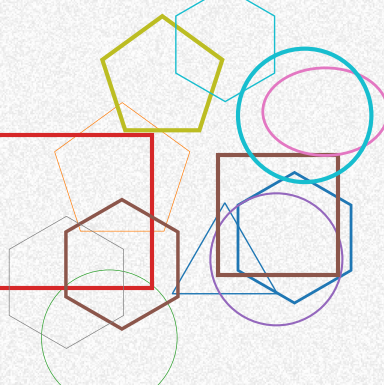[{"shape": "hexagon", "thickness": 2, "radius": 0.85, "center": [0.765, 0.383]}, {"shape": "triangle", "thickness": 1, "radius": 0.79, "center": [0.584, 0.316]}, {"shape": "pentagon", "thickness": 0.5, "radius": 0.92, "center": [0.317, 0.549]}, {"shape": "circle", "thickness": 0.5, "radius": 0.88, "center": [0.284, 0.123]}, {"shape": "square", "thickness": 3, "radius": 0.99, "center": [0.196, 0.451]}, {"shape": "circle", "thickness": 1.5, "radius": 0.86, "center": [0.718, 0.326]}, {"shape": "hexagon", "thickness": 2.5, "radius": 0.84, "center": [0.317, 0.313]}, {"shape": "square", "thickness": 3, "radius": 0.78, "center": [0.722, 0.442]}, {"shape": "oval", "thickness": 2, "radius": 0.81, "center": [0.845, 0.71]}, {"shape": "hexagon", "thickness": 0.5, "radius": 0.86, "center": [0.173, 0.267]}, {"shape": "pentagon", "thickness": 3, "radius": 0.82, "center": [0.422, 0.794]}, {"shape": "circle", "thickness": 3, "radius": 0.87, "center": [0.791, 0.7]}, {"shape": "hexagon", "thickness": 1, "radius": 0.74, "center": [0.585, 0.884]}]